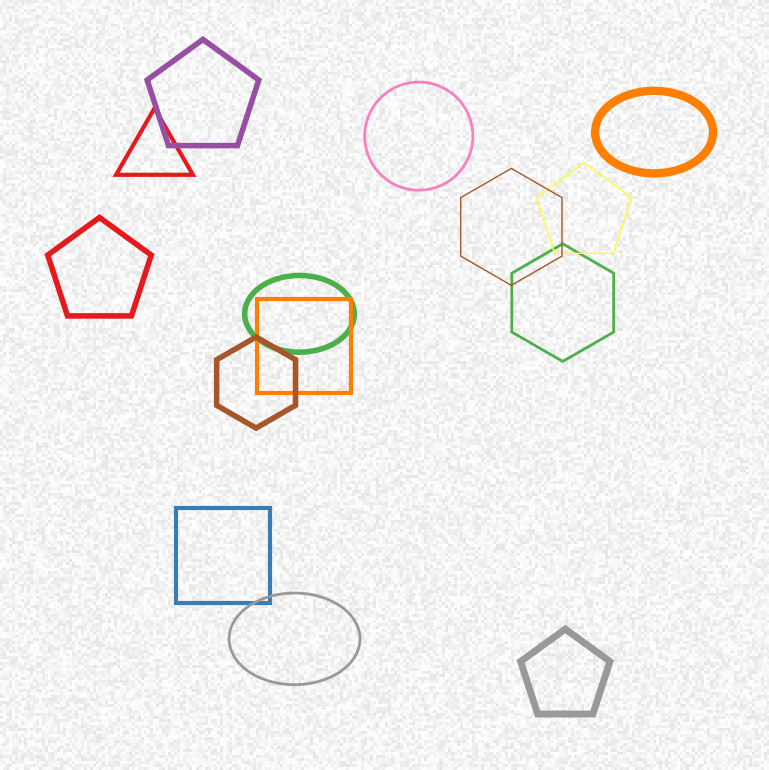[{"shape": "triangle", "thickness": 1.5, "radius": 0.29, "center": [0.201, 0.802]}, {"shape": "pentagon", "thickness": 2, "radius": 0.35, "center": [0.129, 0.647]}, {"shape": "square", "thickness": 1.5, "radius": 0.31, "center": [0.29, 0.278]}, {"shape": "oval", "thickness": 2, "radius": 0.36, "center": [0.389, 0.592]}, {"shape": "hexagon", "thickness": 1, "radius": 0.38, "center": [0.731, 0.607]}, {"shape": "pentagon", "thickness": 2, "radius": 0.38, "center": [0.264, 0.873]}, {"shape": "oval", "thickness": 3, "radius": 0.38, "center": [0.85, 0.828]}, {"shape": "square", "thickness": 1.5, "radius": 0.31, "center": [0.395, 0.551]}, {"shape": "pentagon", "thickness": 0.5, "radius": 0.32, "center": [0.758, 0.723]}, {"shape": "hexagon", "thickness": 0.5, "radius": 0.38, "center": [0.664, 0.705]}, {"shape": "hexagon", "thickness": 2, "radius": 0.3, "center": [0.333, 0.503]}, {"shape": "circle", "thickness": 1, "radius": 0.35, "center": [0.544, 0.823]}, {"shape": "pentagon", "thickness": 2.5, "radius": 0.3, "center": [0.734, 0.122]}, {"shape": "oval", "thickness": 1, "radius": 0.42, "center": [0.383, 0.17]}]